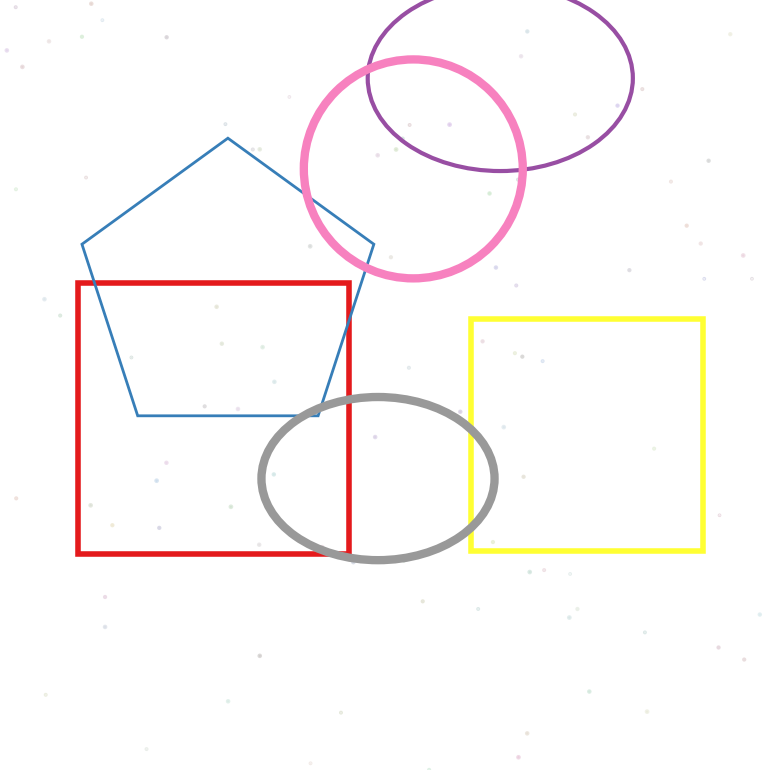[{"shape": "square", "thickness": 2, "radius": 0.88, "center": [0.277, 0.457]}, {"shape": "pentagon", "thickness": 1, "radius": 1.0, "center": [0.296, 0.621]}, {"shape": "oval", "thickness": 1.5, "radius": 0.86, "center": [0.65, 0.898]}, {"shape": "square", "thickness": 2, "radius": 0.75, "center": [0.762, 0.435]}, {"shape": "circle", "thickness": 3, "radius": 0.71, "center": [0.537, 0.781]}, {"shape": "oval", "thickness": 3, "radius": 0.76, "center": [0.491, 0.378]}]